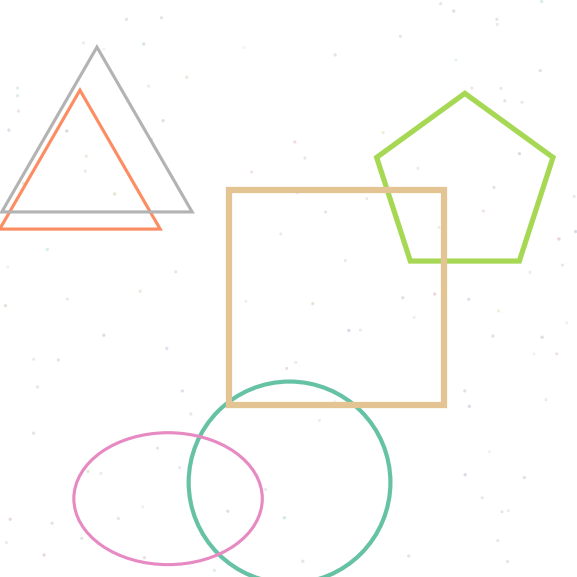[{"shape": "circle", "thickness": 2, "radius": 0.87, "center": [0.501, 0.164]}, {"shape": "triangle", "thickness": 1.5, "radius": 0.8, "center": [0.138, 0.683]}, {"shape": "oval", "thickness": 1.5, "radius": 0.82, "center": [0.291, 0.136]}, {"shape": "pentagon", "thickness": 2.5, "radius": 0.8, "center": [0.805, 0.677]}, {"shape": "square", "thickness": 3, "radius": 0.93, "center": [0.582, 0.484]}, {"shape": "triangle", "thickness": 1.5, "radius": 0.95, "center": [0.168, 0.727]}]